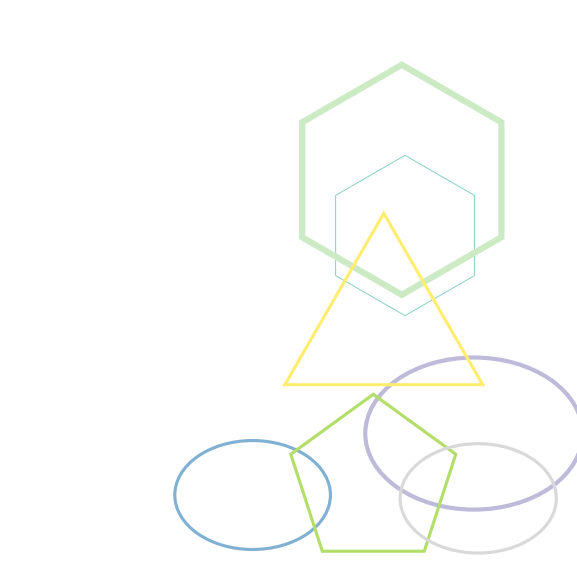[{"shape": "hexagon", "thickness": 0.5, "radius": 0.69, "center": [0.701, 0.591]}, {"shape": "oval", "thickness": 2, "radius": 0.94, "center": [0.821, 0.248]}, {"shape": "oval", "thickness": 1.5, "radius": 0.67, "center": [0.437, 0.142]}, {"shape": "pentagon", "thickness": 1.5, "radius": 0.75, "center": [0.646, 0.166]}, {"shape": "oval", "thickness": 1.5, "radius": 0.68, "center": [0.828, 0.136]}, {"shape": "hexagon", "thickness": 3, "radius": 1.0, "center": [0.696, 0.688]}, {"shape": "triangle", "thickness": 1.5, "radius": 0.99, "center": [0.665, 0.432]}]